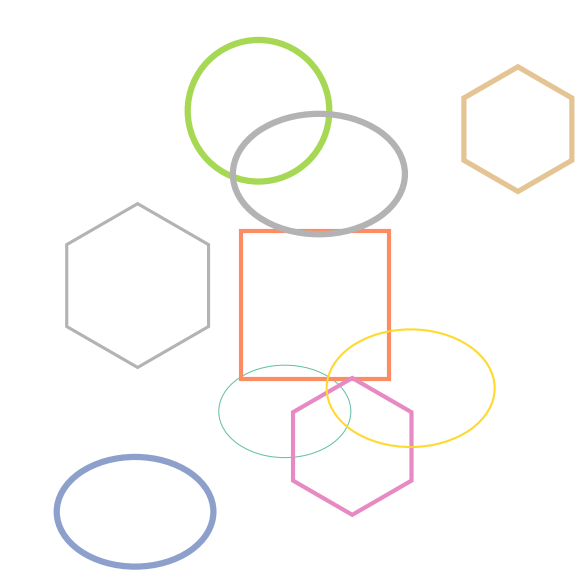[{"shape": "oval", "thickness": 0.5, "radius": 0.57, "center": [0.493, 0.287]}, {"shape": "square", "thickness": 2, "radius": 0.64, "center": [0.545, 0.471]}, {"shape": "oval", "thickness": 3, "radius": 0.68, "center": [0.234, 0.113]}, {"shape": "hexagon", "thickness": 2, "radius": 0.59, "center": [0.61, 0.226]}, {"shape": "circle", "thickness": 3, "radius": 0.61, "center": [0.448, 0.807]}, {"shape": "oval", "thickness": 1, "radius": 0.73, "center": [0.711, 0.327]}, {"shape": "hexagon", "thickness": 2.5, "radius": 0.54, "center": [0.897, 0.775]}, {"shape": "oval", "thickness": 3, "radius": 0.74, "center": [0.552, 0.698]}, {"shape": "hexagon", "thickness": 1.5, "radius": 0.71, "center": [0.238, 0.505]}]